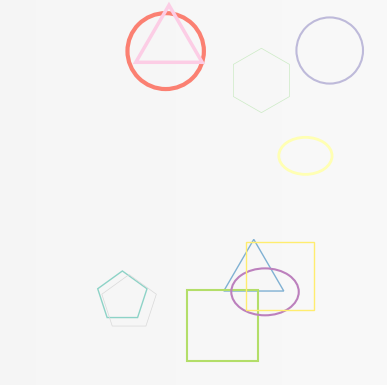[{"shape": "pentagon", "thickness": 1, "radius": 0.33, "center": [0.316, 0.229]}, {"shape": "oval", "thickness": 2, "radius": 0.34, "center": [0.788, 0.595]}, {"shape": "circle", "thickness": 1.5, "radius": 0.43, "center": [0.851, 0.869]}, {"shape": "circle", "thickness": 3, "radius": 0.49, "center": [0.428, 0.867]}, {"shape": "triangle", "thickness": 1, "radius": 0.45, "center": [0.655, 0.289]}, {"shape": "square", "thickness": 1.5, "radius": 0.46, "center": [0.574, 0.155]}, {"shape": "triangle", "thickness": 2.5, "radius": 0.49, "center": [0.436, 0.888]}, {"shape": "pentagon", "thickness": 0.5, "radius": 0.37, "center": [0.333, 0.213]}, {"shape": "oval", "thickness": 1.5, "radius": 0.44, "center": [0.684, 0.242]}, {"shape": "hexagon", "thickness": 0.5, "radius": 0.42, "center": [0.675, 0.791]}, {"shape": "square", "thickness": 1, "radius": 0.44, "center": [0.722, 0.283]}]